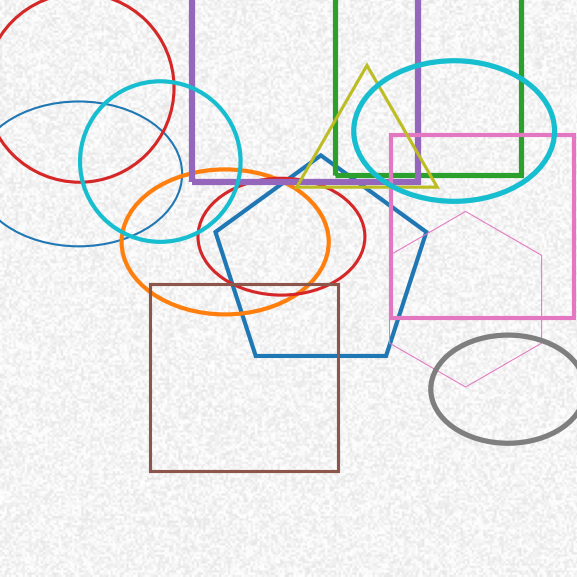[{"shape": "oval", "thickness": 1, "radius": 0.9, "center": [0.136, 0.698]}, {"shape": "pentagon", "thickness": 2, "radius": 0.96, "center": [0.556, 0.538]}, {"shape": "oval", "thickness": 2, "radius": 0.9, "center": [0.39, 0.58]}, {"shape": "square", "thickness": 2.5, "radius": 0.81, "center": [0.741, 0.858]}, {"shape": "circle", "thickness": 1.5, "radius": 0.82, "center": [0.138, 0.847]}, {"shape": "oval", "thickness": 1.5, "radius": 0.72, "center": [0.487, 0.589]}, {"shape": "square", "thickness": 3, "radius": 0.98, "center": [0.528, 0.881]}, {"shape": "square", "thickness": 1.5, "radius": 0.81, "center": [0.423, 0.346]}, {"shape": "square", "thickness": 2, "radius": 0.79, "center": [0.836, 0.607]}, {"shape": "hexagon", "thickness": 0.5, "radius": 0.76, "center": [0.806, 0.481]}, {"shape": "oval", "thickness": 2.5, "radius": 0.67, "center": [0.88, 0.325]}, {"shape": "triangle", "thickness": 1.5, "radius": 0.7, "center": [0.635, 0.745]}, {"shape": "circle", "thickness": 2, "radius": 0.7, "center": [0.278, 0.719]}, {"shape": "oval", "thickness": 2.5, "radius": 0.87, "center": [0.786, 0.772]}]